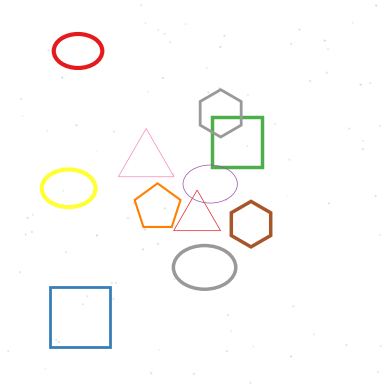[{"shape": "oval", "thickness": 3, "radius": 0.32, "center": [0.203, 0.868]}, {"shape": "triangle", "thickness": 0.5, "radius": 0.35, "center": [0.512, 0.436]}, {"shape": "square", "thickness": 2, "radius": 0.39, "center": [0.207, 0.175]}, {"shape": "square", "thickness": 2.5, "radius": 0.32, "center": [0.614, 0.631]}, {"shape": "oval", "thickness": 0.5, "radius": 0.35, "center": [0.546, 0.522]}, {"shape": "pentagon", "thickness": 1.5, "radius": 0.31, "center": [0.409, 0.461]}, {"shape": "oval", "thickness": 3, "radius": 0.35, "center": [0.178, 0.511]}, {"shape": "hexagon", "thickness": 2.5, "radius": 0.3, "center": [0.652, 0.418]}, {"shape": "triangle", "thickness": 0.5, "radius": 0.42, "center": [0.38, 0.583]}, {"shape": "oval", "thickness": 2.5, "radius": 0.41, "center": [0.531, 0.305]}, {"shape": "hexagon", "thickness": 2, "radius": 0.31, "center": [0.573, 0.706]}]